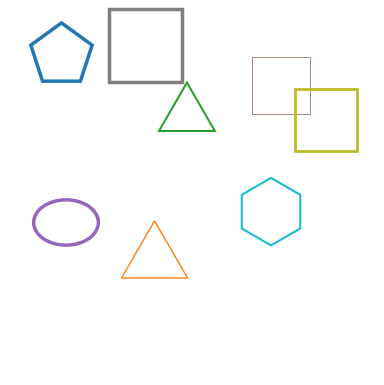[{"shape": "pentagon", "thickness": 2.5, "radius": 0.42, "center": [0.16, 0.857]}, {"shape": "triangle", "thickness": 1, "radius": 0.49, "center": [0.401, 0.328]}, {"shape": "triangle", "thickness": 1.5, "radius": 0.42, "center": [0.486, 0.702]}, {"shape": "oval", "thickness": 2.5, "radius": 0.42, "center": [0.171, 0.422]}, {"shape": "square", "thickness": 0.5, "radius": 0.37, "center": [0.73, 0.779]}, {"shape": "square", "thickness": 2.5, "radius": 0.48, "center": [0.378, 0.882]}, {"shape": "square", "thickness": 2, "radius": 0.4, "center": [0.847, 0.688]}, {"shape": "hexagon", "thickness": 1.5, "radius": 0.44, "center": [0.704, 0.45]}]